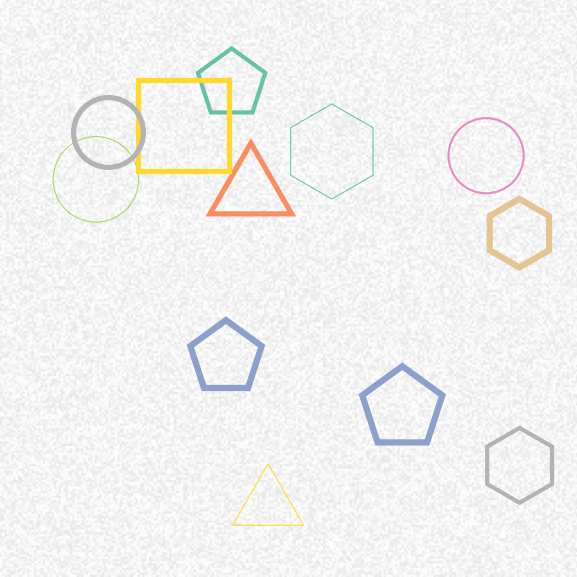[{"shape": "hexagon", "thickness": 0.5, "radius": 0.41, "center": [0.575, 0.737]}, {"shape": "pentagon", "thickness": 2, "radius": 0.31, "center": [0.401, 0.854]}, {"shape": "triangle", "thickness": 2.5, "radius": 0.41, "center": [0.434, 0.67]}, {"shape": "pentagon", "thickness": 3, "radius": 0.32, "center": [0.391, 0.38]}, {"shape": "pentagon", "thickness": 3, "radius": 0.36, "center": [0.697, 0.292]}, {"shape": "circle", "thickness": 1, "radius": 0.33, "center": [0.842, 0.73]}, {"shape": "circle", "thickness": 0.5, "radius": 0.37, "center": [0.166, 0.689]}, {"shape": "triangle", "thickness": 0.5, "radius": 0.36, "center": [0.464, 0.125]}, {"shape": "square", "thickness": 2.5, "radius": 0.4, "center": [0.318, 0.782]}, {"shape": "hexagon", "thickness": 3, "radius": 0.3, "center": [0.899, 0.595]}, {"shape": "circle", "thickness": 2.5, "radius": 0.3, "center": [0.188, 0.77]}, {"shape": "hexagon", "thickness": 2, "radius": 0.32, "center": [0.9, 0.193]}]